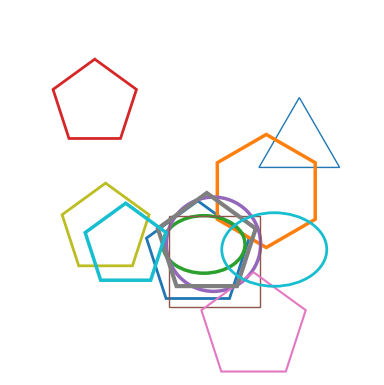[{"shape": "triangle", "thickness": 1, "radius": 0.6, "center": [0.777, 0.626]}, {"shape": "pentagon", "thickness": 2, "radius": 0.7, "center": [0.514, 0.338]}, {"shape": "hexagon", "thickness": 2.5, "radius": 0.73, "center": [0.692, 0.504]}, {"shape": "oval", "thickness": 2.5, "radius": 0.53, "center": [0.53, 0.365]}, {"shape": "pentagon", "thickness": 2, "radius": 0.57, "center": [0.246, 0.732]}, {"shape": "circle", "thickness": 2.5, "radius": 0.61, "center": [0.554, 0.366]}, {"shape": "square", "thickness": 1, "radius": 0.59, "center": [0.556, 0.32]}, {"shape": "pentagon", "thickness": 1.5, "radius": 0.71, "center": [0.659, 0.15]}, {"shape": "pentagon", "thickness": 3, "radius": 0.67, "center": [0.537, 0.365]}, {"shape": "pentagon", "thickness": 2, "radius": 0.59, "center": [0.274, 0.406]}, {"shape": "oval", "thickness": 2, "radius": 0.68, "center": [0.712, 0.352]}, {"shape": "pentagon", "thickness": 2.5, "radius": 0.55, "center": [0.326, 0.362]}]